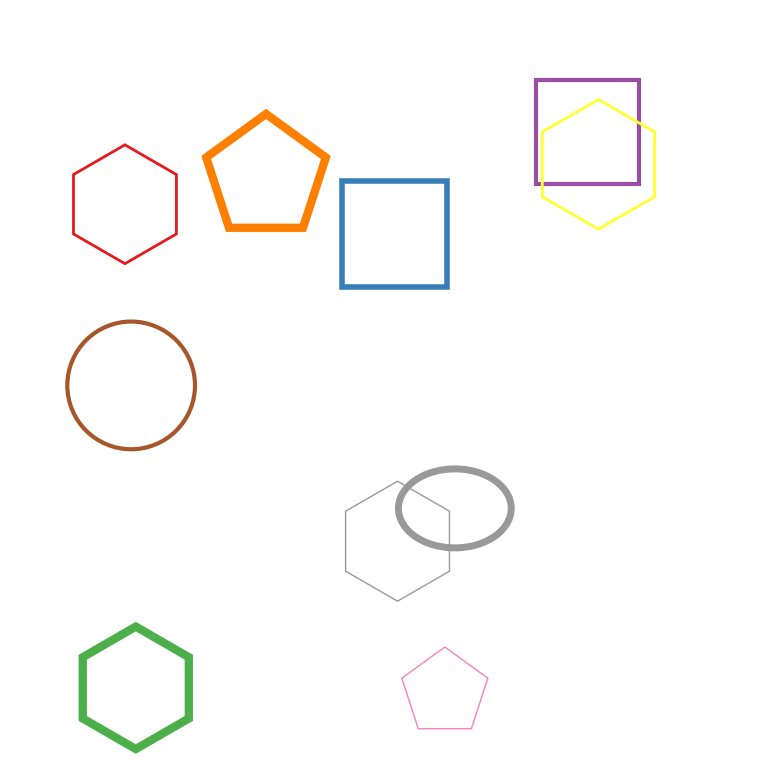[{"shape": "hexagon", "thickness": 1, "radius": 0.39, "center": [0.162, 0.735]}, {"shape": "square", "thickness": 2, "radius": 0.34, "center": [0.513, 0.696]}, {"shape": "hexagon", "thickness": 3, "radius": 0.4, "center": [0.176, 0.107]}, {"shape": "square", "thickness": 1.5, "radius": 0.34, "center": [0.763, 0.828]}, {"shape": "pentagon", "thickness": 3, "radius": 0.41, "center": [0.345, 0.77]}, {"shape": "hexagon", "thickness": 1, "radius": 0.42, "center": [0.777, 0.787]}, {"shape": "circle", "thickness": 1.5, "radius": 0.41, "center": [0.17, 0.499]}, {"shape": "pentagon", "thickness": 0.5, "radius": 0.29, "center": [0.578, 0.101]}, {"shape": "hexagon", "thickness": 0.5, "radius": 0.39, "center": [0.516, 0.297]}, {"shape": "oval", "thickness": 2.5, "radius": 0.37, "center": [0.591, 0.34]}]